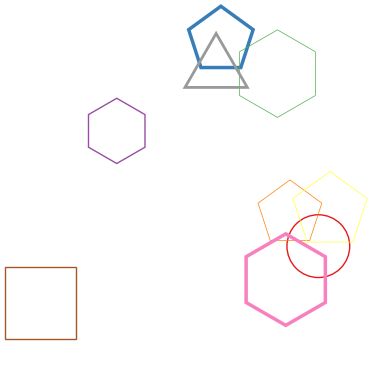[{"shape": "circle", "thickness": 1, "radius": 0.41, "center": [0.827, 0.361]}, {"shape": "pentagon", "thickness": 2.5, "radius": 0.44, "center": [0.574, 0.896]}, {"shape": "hexagon", "thickness": 0.5, "radius": 0.57, "center": [0.721, 0.809]}, {"shape": "hexagon", "thickness": 1, "radius": 0.42, "center": [0.303, 0.66]}, {"shape": "pentagon", "thickness": 0.5, "radius": 0.44, "center": [0.753, 0.446]}, {"shape": "pentagon", "thickness": 0.5, "radius": 0.51, "center": [0.857, 0.453]}, {"shape": "square", "thickness": 1, "radius": 0.46, "center": [0.105, 0.213]}, {"shape": "hexagon", "thickness": 2.5, "radius": 0.59, "center": [0.742, 0.274]}, {"shape": "triangle", "thickness": 2, "radius": 0.47, "center": [0.561, 0.82]}]